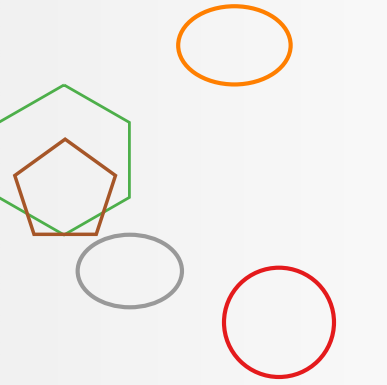[{"shape": "circle", "thickness": 3, "radius": 0.71, "center": [0.72, 0.163]}, {"shape": "hexagon", "thickness": 2, "radius": 0.97, "center": [0.165, 0.585]}, {"shape": "oval", "thickness": 3, "radius": 0.73, "center": [0.605, 0.882]}, {"shape": "pentagon", "thickness": 2.5, "radius": 0.68, "center": [0.168, 0.502]}, {"shape": "oval", "thickness": 3, "radius": 0.67, "center": [0.335, 0.296]}]